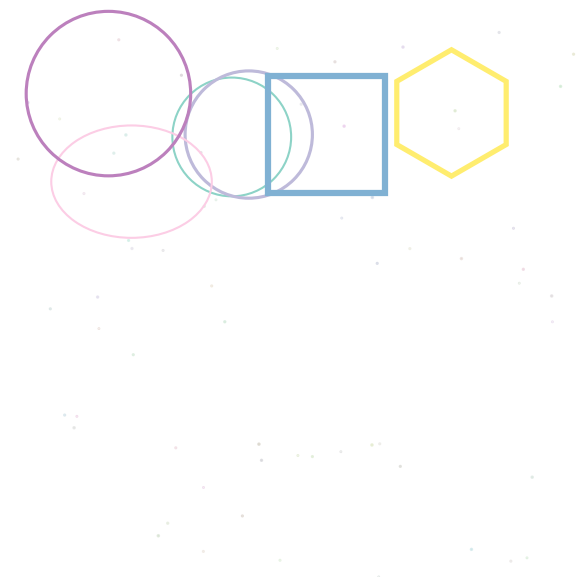[{"shape": "circle", "thickness": 1, "radius": 0.51, "center": [0.401, 0.762]}, {"shape": "circle", "thickness": 1.5, "radius": 0.55, "center": [0.431, 0.766]}, {"shape": "square", "thickness": 3, "radius": 0.51, "center": [0.565, 0.766]}, {"shape": "oval", "thickness": 1, "radius": 0.7, "center": [0.228, 0.685]}, {"shape": "circle", "thickness": 1.5, "radius": 0.71, "center": [0.188, 0.837]}, {"shape": "hexagon", "thickness": 2.5, "radius": 0.55, "center": [0.782, 0.804]}]